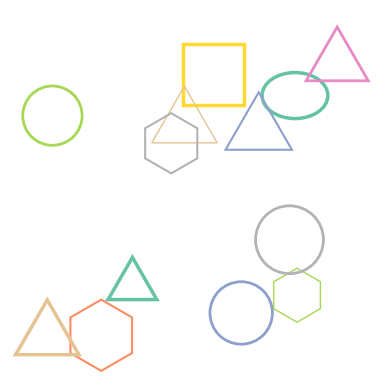[{"shape": "oval", "thickness": 2.5, "radius": 0.43, "center": [0.766, 0.752]}, {"shape": "triangle", "thickness": 2.5, "radius": 0.37, "center": [0.344, 0.258]}, {"shape": "hexagon", "thickness": 1.5, "radius": 0.46, "center": [0.263, 0.129]}, {"shape": "triangle", "thickness": 1.5, "radius": 0.5, "center": [0.672, 0.661]}, {"shape": "circle", "thickness": 2, "radius": 0.41, "center": [0.626, 0.187]}, {"shape": "triangle", "thickness": 2, "radius": 0.47, "center": [0.876, 0.837]}, {"shape": "hexagon", "thickness": 1, "radius": 0.35, "center": [0.772, 0.233]}, {"shape": "circle", "thickness": 2, "radius": 0.39, "center": [0.136, 0.7]}, {"shape": "square", "thickness": 2.5, "radius": 0.4, "center": [0.555, 0.806]}, {"shape": "triangle", "thickness": 1, "radius": 0.49, "center": [0.479, 0.678]}, {"shape": "triangle", "thickness": 2.5, "radius": 0.47, "center": [0.123, 0.126]}, {"shape": "hexagon", "thickness": 1.5, "radius": 0.39, "center": [0.445, 0.628]}, {"shape": "circle", "thickness": 2, "radius": 0.44, "center": [0.752, 0.377]}]